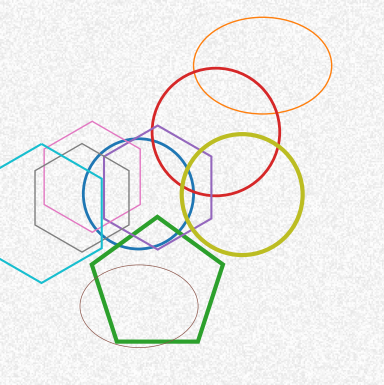[{"shape": "circle", "thickness": 2, "radius": 0.72, "center": [0.36, 0.496]}, {"shape": "oval", "thickness": 1, "radius": 0.9, "center": [0.682, 0.83]}, {"shape": "pentagon", "thickness": 3, "radius": 0.9, "center": [0.409, 0.258]}, {"shape": "circle", "thickness": 2, "radius": 0.83, "center": [0.561, 0.657]}, {"shape": "hexagon", "thickness": 1.5, "radius": 0.81, "center": [0.41, 0.513]}, {"shape": "oval", "thickness": 0.5, "radius": 0.77, "center": [0.361, 0.205]}, {"shape": "hexagon", "thickness": 1, "radius": 0.72, "center": [0.239, 0.541]}, {"shape": "hexagon", "thickness": 1, "radius": 0.7, "center": [0.213, 0.486]}, {"shape": "circle", "thickness": 3, "radius": 0.79, "center": [0.629, 0.495]}, {"shape": "hexagon", "thickness": 1.5, "radius": 0.9, "center": [0.108, 0.446]}]